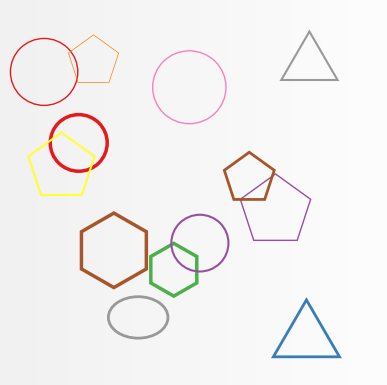[{"shape": "circle", "thickness": 1, "radius": 0.43, "center": [0.114, 0.813]}, {"shape": "circle", "thickness": 2.5, "radius": 0.37, "center": [0.203, 0.629]}, {"shape": "triangle", "thickness": 2, "radius": 0.49, "center": [0.791, 0.122]}, {"shape": "hexagon", "thickness": 2.5, "radius": 0.34, "center": [0.449, 0.299]}, {"shape": "circle", "thickness": 1.5, "radius": 0.37, "center": [0.516, 0.369]}, {"shape": "pentagon", "thickness": 1, "radius": 0.48, "center": [0.711, 0.453]}, {"shape": "pentagon", "thickness": 0.5, "radius": 0.34, "center": [0.241, 0.841]}, {"shape": "pentagon", "thickness": 1.5, "radius": 0.45, "center": [0.159, 0.566]}, {"shape": "hexagon", "thickness": 2.5, "radius": 0.48, "center": [0.294, 0.35]}, {"shape": "pentagon", "thickness": 2, "radius": 0.34, "center": [0.643, 0.537]}, {"shape": "circle", "thickness": 1, "radius": 0.47, "center": [0.489, 0.773]}, {"shape": "oval", "thickness": 2, "radius": 0.38, "center": [0.357, 0.176]}, {"shape": "triangle", "thickness": 1.5, "radius": 0.42, "center": [0.798, 0.834]}]